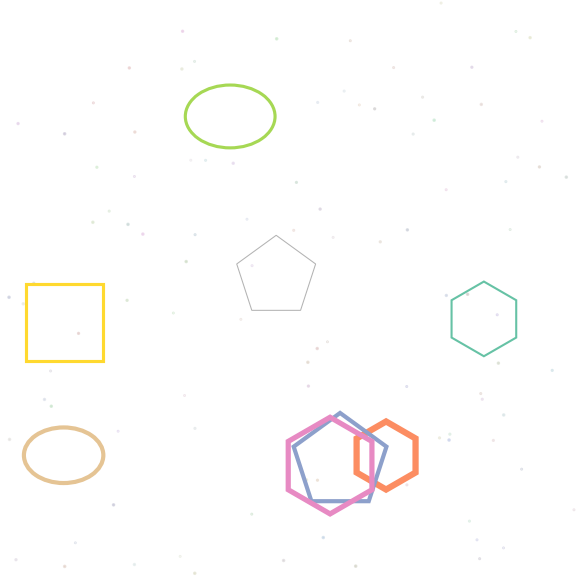[{"shape": "hexagon", "thickness": 1, "radius": 0.32, "center": [0.838, 0.447]}, {"shape": "hexagon", "thickness": 3, "radius": 0.29, "center": [0.669, 0.21]}, {"shape": "pentagon", "thickness": 2, "radius": 0.42, "center": [0.589, 0.2]}, {"shape": "hexagon", "thickness": 2.5, "radius": 0.42, "center": [0.572, 0.193]}, {"shape": "oval", "thickness": 1.5, "radius": 0.39, "center": [0.399, 0.797]}, {"shape": "square", "thickness": 1.5, "radius": 0.34, "center": [0.112, 0.441]}, {"shape": "oval", "thickness": 2, "radius": 0.34, "center": [0.11, 0.211]}, {"shape": "pentagon", "thickness": 0.5, "radius": 0.36, "center": [0.478, 0.52]}]